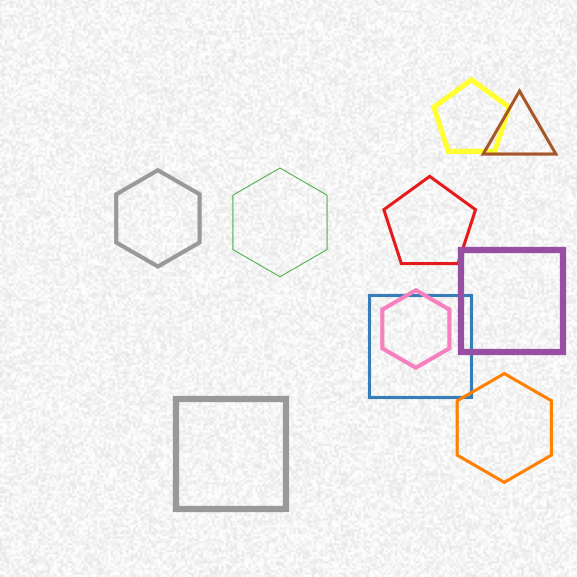[{"shape": "pentagon", "thickness": 1.5, "radius": 0.42, "center": [0.744, 0.61]}, {"shape": "square", "thickness": 1.5, "radius": 0.44, "center": [0.727, 0.4]}, {"shape": "hexagon", "thickness": 0.5, "radius": 0.47, "center": [0.485, 0.614]}, {"shape": "square", "thickness": 3, "radius": 0.44, "center": [0.886, 0.478]}, {"shape": "hexagon", "thickness": 1.5, "radius": 0.47, "center": [0.873, 0.258]}, {"shape": "pentagon", "thickness": 2.5, "radius": 0.34, "center": [0.817, 0.792]}, {"shape": "triangle", "thickness": 1.5, "radius": 0.36, "center": [0.9, 0.769]}, {"shape": "hexagon", "thickness": 2, "radius": 0.34, "center": [0.72, 0.429]}, {"shape": "hexagon", "thickness": 2, "radius": 0.42, "center": [0.273, 0.621]}, {"shape": "square", "thickness": 3, "radius": 0.47, "center": [0.4, 0.213]}]